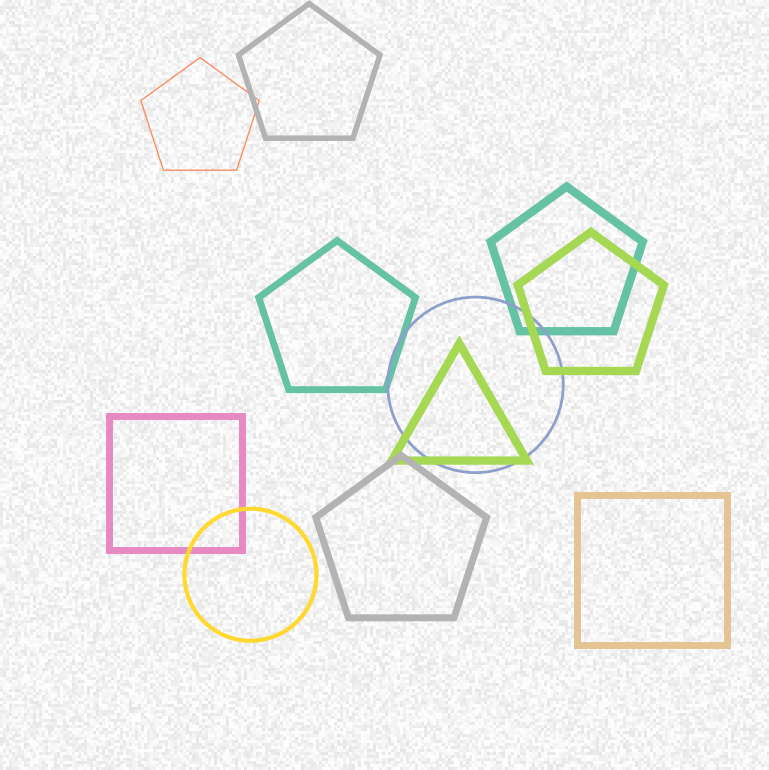[{"shape": "pentagon", "thickness": 3, "radius": 0.52, "center": [0.736, 0.654]}, {"shape": "pentagon", "thickness": 2.5, "radius": 0.53, "center": [0.438, 0.581]}, {"shape": "pentagon", "thickness": 0.5, "radius": 0.4, "center": [0.26, 0.844]}, {"shape": "circle", "thickness": 1, "radius": 0.57, "center": [0.618, 0.5]}, {"shape": "square", "thickness": 2.5, "radius": 0.43, "center": [0.228, 0.373]}, {"shape": "pentagon", "thickness": 3, "radius": 0.5, "center": [0.767, 0.599]}, {"shape": "triangle", "thickness": 3, "radius": 0.51, "center": [0.597, 0.453]}, {"shape": "circle", "thickness": 1.5, "radius": 0.43, "center": [0.325, 0.254]}, {"shape": "square", "thickness": 2.5, "radius": 0.49, "center": [0.846, 0.26]}, {"shape": "pentagon", "thickness": 2, "radius": 0.48, "center": [0.402, 0.899]}, {"shape": "pentagon", "thickness": 2.5, "radius": 0.58, "center": [0.521, 0.292]}]